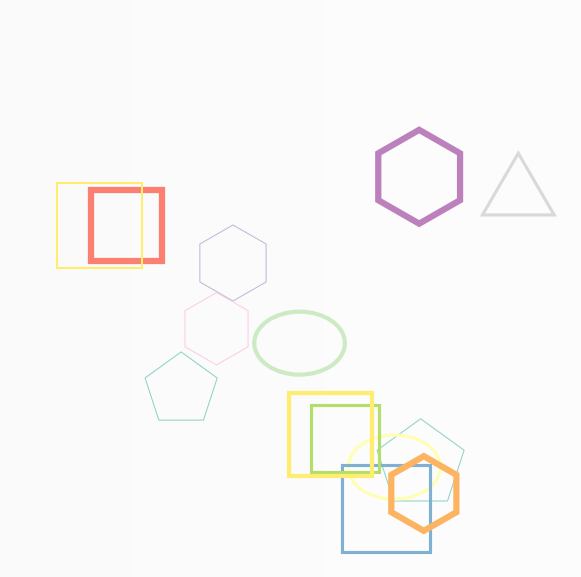[{"shape": "pentagon", "thickness": 0.5, "radius": 0.39, "center": [0.724, 0.195]}, {"shape": "pentagon", "thickness": 0.5, "radius": 0.33, "center": [0.312, 0.324]}, {"shape": "oval", "thickness": 1.5, "radius": 0.4, "center": [0.678, 0.19]}, {"shape": "hexagon", "thickness": 0.5, "radius": 0.33, "center": [0.401, 0.544]}, {"shape": "square", "thickness": 3, "radius": 0.31, "center": [0.217, 0.609]}, {"shape": "square", "thickness": 1.5, "radius": 0.38, "center": [0.665, 0.119]}, {"shape": "hexagon", "thickness": 3, "radius": 0.32, "center": [0.729, 0.145]}, {"shape": "square", "thickness": 1.5, "radius": 0.29, "center": [0.594, 0.24]}, {"shape": "hexagon", "thickness": 0.5, "radius": 0.31, "center": [0.373, 0.43]}, {"shape": "triangle", "thickness": 1.5, "radius": 0.36, "center": [0.892, 0.663]}, {"shape": "hexagon", "thickness": 3, "radius": 0.41, "center": [0.721, 0.693]}, {"shape": "oval", "thickness": 2, "radius": 0.39, "center": [0.515, 0.405]}, {"shape": "square", "thickness": 1, "radius": 0.37, "center": [0.171, 0.608]}, {"shape": "square", "thickness": 2, "radius": 0.36, "center": [0.569, 0.247]}]